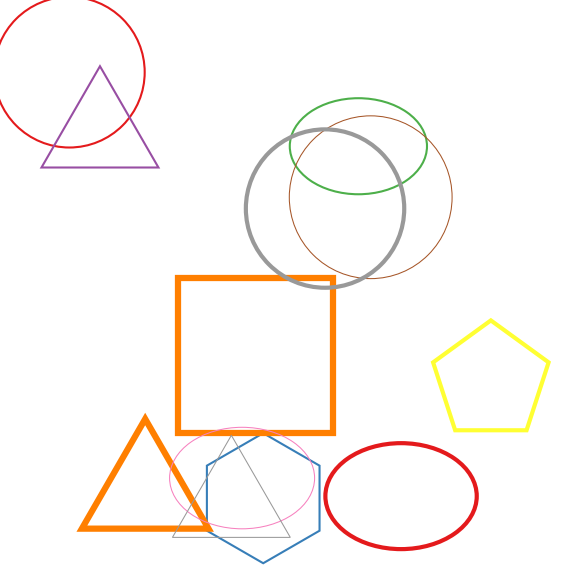[{"shape": "circle", "thickness": 1, "radius": 0.65, "center": [0.12, 0.874]}, {"shape": "oval", "thickness": 2, "radius": 0.66, "center": [0.694, 0.14]}, {"shape": "hexagon", "thickness": 1, "radius": 0.56, "center": [0.456, 0.136]}, {"shape": "oval", "thickness": 1, "radius": 0.59, "center": [0.621, 0.746]}, {"shape": "triangle", "thickness": 1, "radius": 0.58, "center": [0.173, 0.768]}, {"shape": "square", "thickness": 3, "radius": 0.67, "center": [0.442, 0.384]}, {"shape": "triangle", "thickness": 3, "radius": 0.63, "center": [0.251, 0.147]}, {"shape": "pentagon", "thickness": 2, "radius": 0.53, "center": [0.85, 0.339]}, {"shape": "circle", "thickness": 0.5, "radius": 0.7, "center": [0.642, 0.658]}, {"shape": "oval", "thickness": 0.5, "radius": 0.63, "center": [0.419, 0.171]}, {"shape": "circle", "thickness": 2, "radius": 0.69, "center": [0.563, 0.638]}, {"shape": "triangle", "thickness": 0.5, "radius": 0.59, "center": [0.401, 0.128]}]